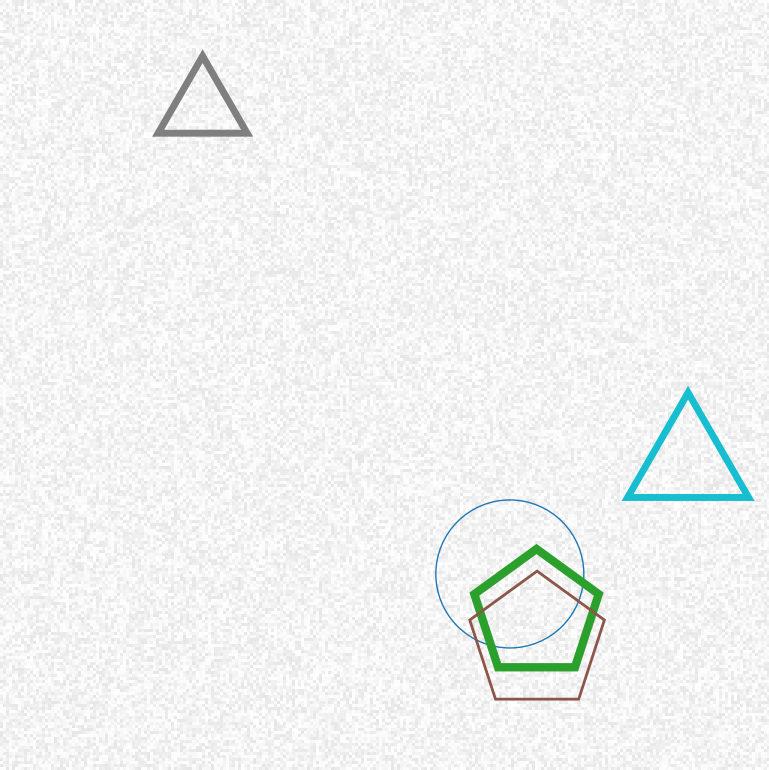[{"shape": "circle", "thickness": 0.5, "radius": 0.48, "center": [0.662, 0.255]}, {"shape": "pentagon", "thickness": 3, "radius": 0.42, "center": [0.697, 0.202]}, {"shape": "pentagon", "thickness": 1, "radius": 0.46, "center": [0.698, 0.166]}, {"shape": "triangle", "thickness": 2.5, "radius": 0.33, "center": [0.263, 0.86]}, {"shape": "triangle", "thickness": 2.5, "radius": 0.45, "center": [0.894, 0.399]}]